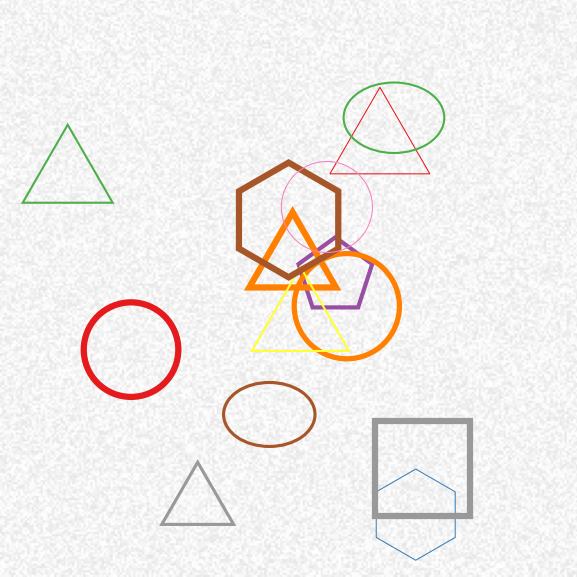[{"shape": "triangle", "thickness": 0.5, "radius": 0.5, "center": [0.658, 0.748]}, {"shape": "circle", "thickness": 3, "radius": 0.41, "center": [0.227, 0.394]}, {"shape": "hexagon", "thickness": 0.5, "radius": 0.39, "center": [0.72, 0.108]}, {"shape": "oval", "thickness": 1, "radius": 0.44, "center": [0.682, 0.795]}, {"shape": "triangle", "thickness": 1, "radius": 0.45, "center": [0.117, 0.693]}, {"shape": "pentagon", "thickness": 2, "radius": 0.34, "center": [0.581, 0.521]}, {"shape": "triangle", "thickness": 3, "radius": 0.43, "center": [0.507, 0.545]}, {"shape": "circle", "thickness": 2.5, "radius": 0.46, "center": [0.601, 0.469]}, {"shape": "triangle", "thickness": 1, "radius": 0.49, "center": [0.52, 0.44]}, {"shape": "hexagon", "thickness": 3, "radius": 0.5, "center": [0.5, 0.618]}, {"shape": "oval", "thickness": 1.5, "radius": 0.4, "center": [0.466, 0.281]}, {"shape": "circle", "thickness": 0.5, "radius": 0.39, "center": [0.566, 0.641]}, {"shape": "triangle", "thickness": 1.5, "radius": 0.36, "center": [0.342, 0.127]}, {"shape": "square", "thickness": 3, "radius": 0.41, "center": [0.731, 0.188]}]